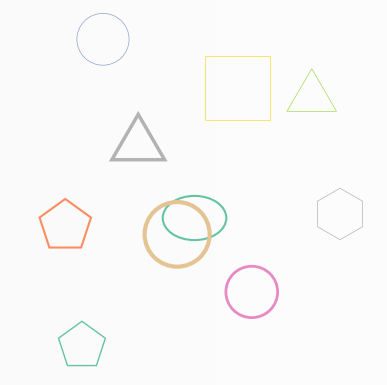[{"shape": "pentagon", "thickness": 1, "radius": 0.32, "center": [0.211, 0.102]}, {"shape": "oval", "thickness": 1.5, "radius": 0.41, "center": [0.502, 0.434]}, {"shape": "pentagon", "thickness": 1.5, "radius": 0.35, "center": [0.168, 0.413]}, {"shape": "circle", "thickness": 0.5, "radius": 0.34, "center": [0.266, 0.898]}, {"shape": "circle", "thickness": 2, "radius": 0.33, "center": [0.65, 0.242]}, {"shape": "triangle", "thickness": 0.5, "radius": 0.37, "center": [0.804, 0.748]}, {"shape": "square", "thickness": 0.5, "radius": 0.42, "center": [0.613, 0.773]}, {"shape": "circle", "thickness": 3, "radius": 0.42, "center": [0.457, 0.391]}, {"shape": "hexagon", "thickness": 0.5, "radius": 0.33, "center": [0.878, 0.444]}, {"shape": "triangle", "thickness": 2.5, "radius": 0.39, "center": [0.357, 0.624]}]